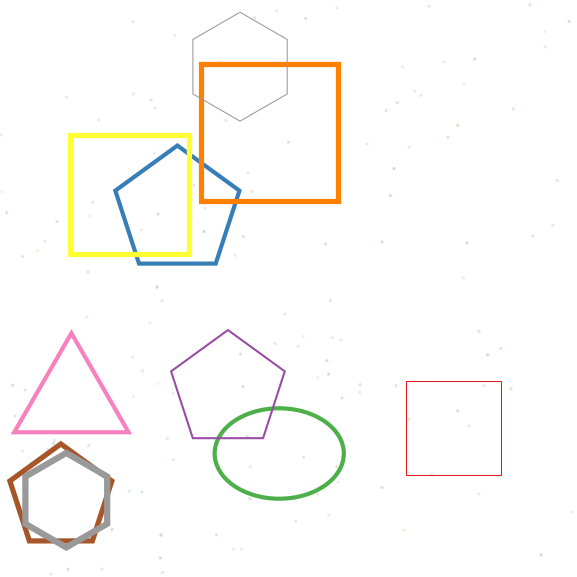[{"shape": "square", "thickness": 0.5, "radius": 0.41, "center": [0.785, 0.258]}, {"shape": "pentagon", "thickness": 2, "radius": 0.56, "center": [0.307, 0.634]}, {"shape": "oval", "thickness": 2, "radius": 0.56, "center": [0.484, 0.214]}, {"shape": "pentagon", "thickness": 1, "radius": 0.52, "center": [0.395, 0.324]}, {"shape": "square", "thickness": 2.5, "radius": 0.6, "center": [0.467, 0.77]}, {"shape": "square", "thickness": 2.5, "radius": 0.51, "center": [0.224, 0.662]}, {"shape": "pentagon", "thickness": 2.5, "radius": 0.46, "center": [0.105, 0.138]}, {"shape": "triangle", "thickness": 2, "radius": 0.57, "center": [0.124, 0.308]}, {"shape": "hexagon", "thickness": 3, "radius": 0.41, "center": [0.115, 0.133]}, {"shape": "hexagon", "thickness": 0.5, "radius": 0.47, "center": [0.416, 0.884]}]